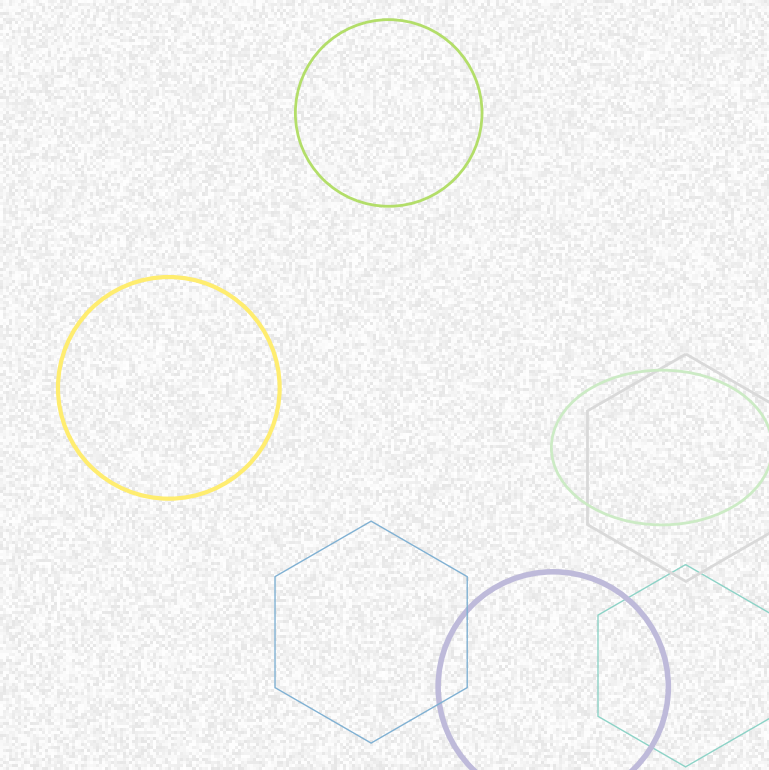[{"shape": "hexagon", "thickness": 0.5, "radius": 0.66, "center": [0.89, 0.135]}, {"shape": "circle", "thickness": 2, "radius": 0.75, "center": [0.718, 0.108]}, {"shape": "hexagon", "thickness": 0.5, "radius": 0.72, "center": [0.482, 0.179]}, {"shape": "circle", "thickness": 1, "radius": 0.61, "center": [0.505, 0.853]}, {"shape": "hexagon", "thickness": 1, "radius": 0.74, "center": [0.891, 0.393]}, {"shape": "oval", "thickness": 1, "radius": 0.72, "center": [0.86, 0.419]}, {"shape": "circle", "thickness": 1.5, "radius": 0.72, "center": [0.219, 0.496]}]